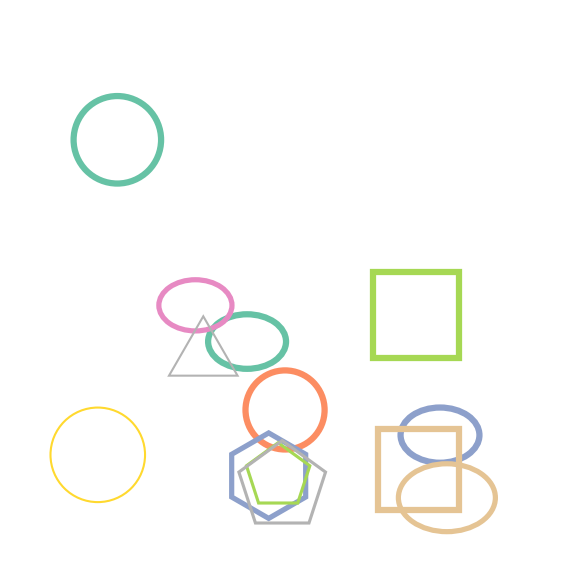[{"shape": "circle", "thickness": 3, "radius": 0.38, "center": [0.203, 0.757]}, {"shape": "oval", "thickness": 3, "radius": 0.34, "center": [0.428, 0.408]}, {"shape": "circle", "thickness": 3, "radius": 0.34, "center": [0.494, 0.289]}, {"shape": "hexagon", "thickness": 2.5, "radius": 0.37, "center": [0.465, 0.175]}, {"shape": "oval", "thickness": 3, "radius": 0.34, "center": [0.762, 0.246]}, {"shape": "oval", "thickness": 2.5, "radius": 0.32, "center": [0.338, 0.47]}, {"shape": "pentagon", "thickness": 1.5, "radius": 0.29, "center": [0.482, 0.175]}, {"shape": "square", "thickness": 3, "radius": 0.37, "center": [0.721, 0.454]}, {"shape": "circle", "thickness": 1, "radius": 0.41, "center": [0.169, 0.212]}, {"shape": "oval", "thickness": 2.5, "radius": 0.42, "center": [0.774, 0.137]}, {"shape": "square", "thickness": 3, "radius": 0.35, "center": [0.724, 0.187]}, {"shape": "triangle", "thickness": 1, "radius": 0.34, "center": [0.352, 0.383]}, {"shape": "pentagon", "thickness": 1.5, "radius": 0.39, "center": [0.489, 0.157]}]